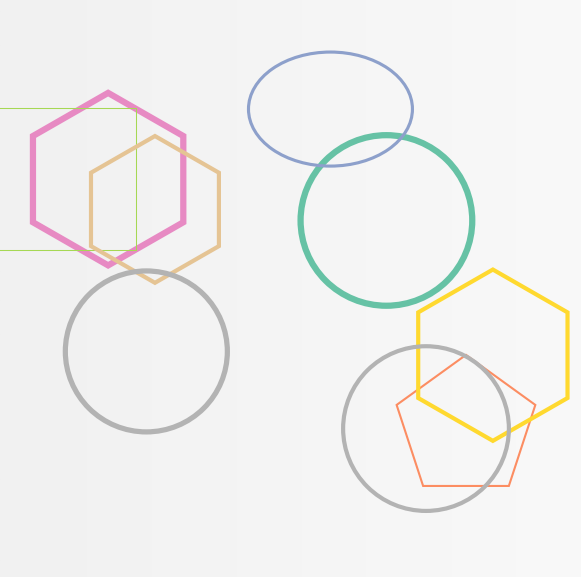[{"shape": "circle", "thickness": 3, "radius": 0.74, "center": [0.665, 0.617]}, {"shape": "pentagon", "thickness": 1, "radius": 0.63, "center": [0.802, 0.259]}, {"shape": "oval", "thickness": 1.5, "radius": 0.71, "center": [0.569, 0.81]}, {"shape": "hexagon", "thickness": 3, "radius": 0.75, "center": [0.186, 0.689]}, {"shape": "square", "thickness": 0.5, "radius": 0.61, "center": [0.111, 0.689]}, {"shape": "hexagon", "thickness": 2, "radius": 0.74, "center": [0.848, 0.384]}, {"shape": "hexagon", "thickness": 2, "radius": 0.64, "center": [0.267, 0.637]}, {"shape": "circle", "thickness": 2.5, "radius": 0.7, "center": [0.252, 0.391]}, {"shape": "circle", "thickness": 2, "radius": 0.71, "center": [0.733, 0.257]}]